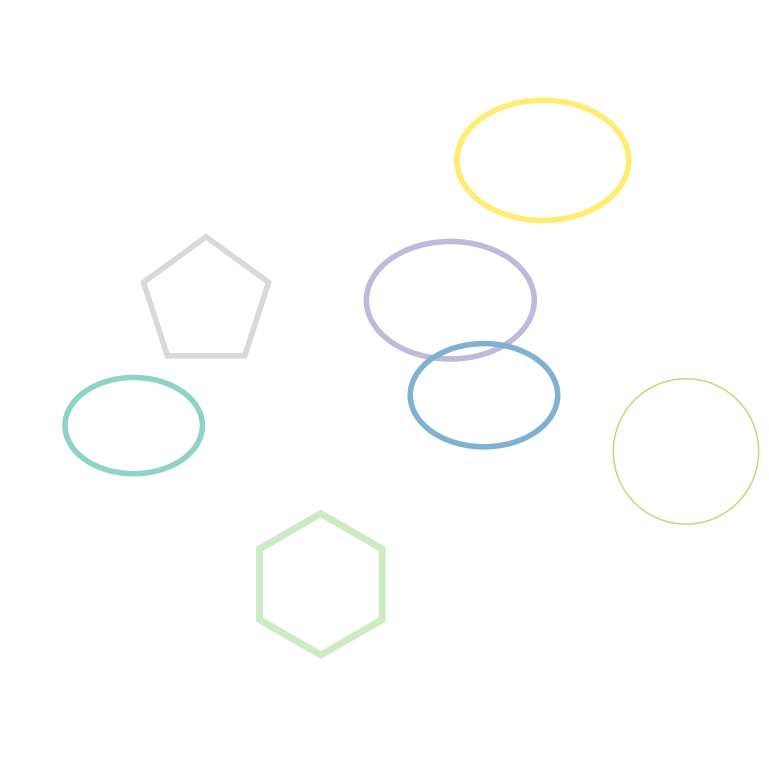[{"shape": "oval", "thickness": 2, "radius": 0.45, "center": [0.174, 0.447]}, {"shape": "oval", "thickness": 2, "radius": 0.55, "center": [0.585, 0.61]}, {"shape": "oval", "thickness": 2, "radius": 0.48, "center": [0.629, 0.487]}, {"shape": "circle", "thickness": 0.5, "radius": 0.47, "center": [0.891, 0.414]}, {"shape": "pentagon", "thickness": 2, "radius": 0.43, "center": [0.268, 0.607]}, {"shape": "hexagon", "thickness": 2.5, "radius": 0.46, "center": [0.417, 0.241]}, {"shape": "oval", "thickness": 2, "radius": 0.56, "center": [0.705, 0.792]}]